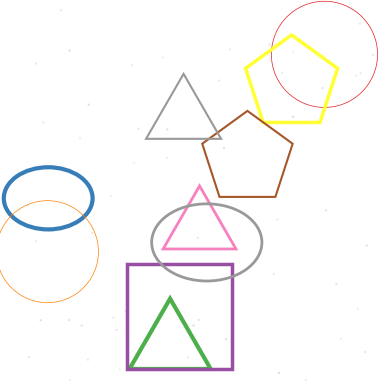[{"shape": "circle", "thickness": 0.5, "radius": 0.69, "center": [0.843, 0.859]}, {"shape": "oval", "thickness": 3, "radius": 0.58, "center": [0.125, 0.485]}, {"shape": "triangle", "thickness": 3, "radius": 0.61, "center": [0.442, 0.103]}, {"shape": "square", "thickness": 2.5, "radius": 0.68, "center": [0.466, 0.179]}, {"shape": "circle", "thickness": 0.5, "radius": 0.66, "center": [0.123, 0.346]}, {"shape": "pentagon", "thickness": 2.5, "radius": 0.63, "center": [0.757, 0.784]}, {"shape": "pentagon", "thickness": 1.5, "radius": 0.62, "center": [0.643, 0.588]}, {"shape": "triangle", "thickness": 2, "radius": 0.55, "center": [0.518, 0.408]}, {"shape": "triangle", "thickness": 1.5, "radius": 0.56, "center": [0.477, 0.696]}, {"shape": "oval", "thickness": 2, "radius": 0.72, "center": [0.537, 0.37]}]